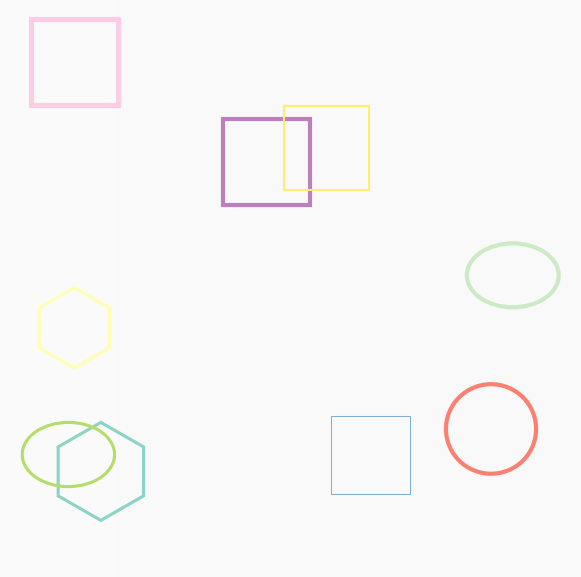[{"shape": "hexagon", "thickness": 1.5, "radius": 0.42, "center": [0.174, 0.183]}, {"shape": "hexagon", "thickness": 1.5, "radius": 0.35, "center": [0.128, 0.432]}, {"shape": "circle", "thickness": 2, "radius": 0.39, "center": [0.845, 0.256]}, {"shape": "square", "thickness": 0.5, "radius": 0.34, "center": [0.637, 0.211]}, {"shape": "oval", "thickness": 1.5, "radius": 0.4, "center": [0.118, 0.212]}, {"shape": "square", "thickness": 2.5, "radius": 0.37, "center": [0.128, 0.892]}, {"shape": "square", "thickness": 2, "radius": 0.37, "center": [0.459, 0.719]}, {"shape": "oval", "thickness": 2, "radius": 0.4, "center": [0.882, 0.522]}, {"shape": "square", "thickness": 1, "radius": 0.37, "center": [0.562, 0.743]}]